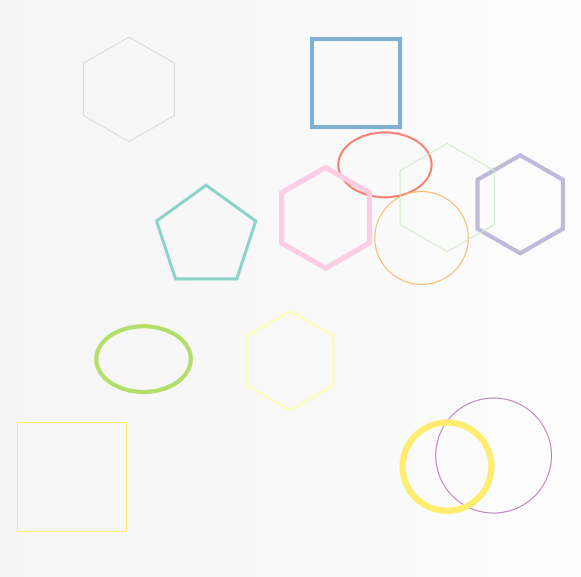[{"shape": "pentagon", "thickness": 1.5, "radius": 0.45, "center": [0.355, 0.589]}, {"shape": "hexagon", "thickness": 1, "radius": 0.43, "center": [0.499, 0.375]}, {"shape": "hexagon", "thickness": 2, "radius": 0.42, "center": [0.895, 0.645]}, {"shape": "oval", "thickness": 1, "radius": 0.4, "center": [0.662, 0.714]}, {"shape": "square", "thickness": 2, "radius": 0.38, "center": [0.613, 0.855]}, {"shape": "circle", "thickness": 0.5, "radius": 0.4, "center": [0.725, 0.587]}, {"shape": "oval", "thickness": 2, "radius": 0.41, "center": [0.247, 0.377]}, {"shape": "hexagon", "thickness": 2.5, "radius": 0.44, "center": [0.56, 0.622]}, {"shape": "hexagon", "thickness": 0.5, "radius": 0.45, "center": [0.222, 0.844]}, {"shape": "circle", "thickness": 0.5, "radius": 0.5, "center": [0.849, 0.21]}, {"shape": "hexagon", "thickness": 0.5, "radius": 0.47, "center": [0.769, 0.657]}, {"shape": "square", "thickness": 0.5, "radius": 0.47, "center": [0.123, 0.174]}, {"shape": "circle", "thickness": 3, "radius": 0.38, "center": [0.769, 0.191]}]